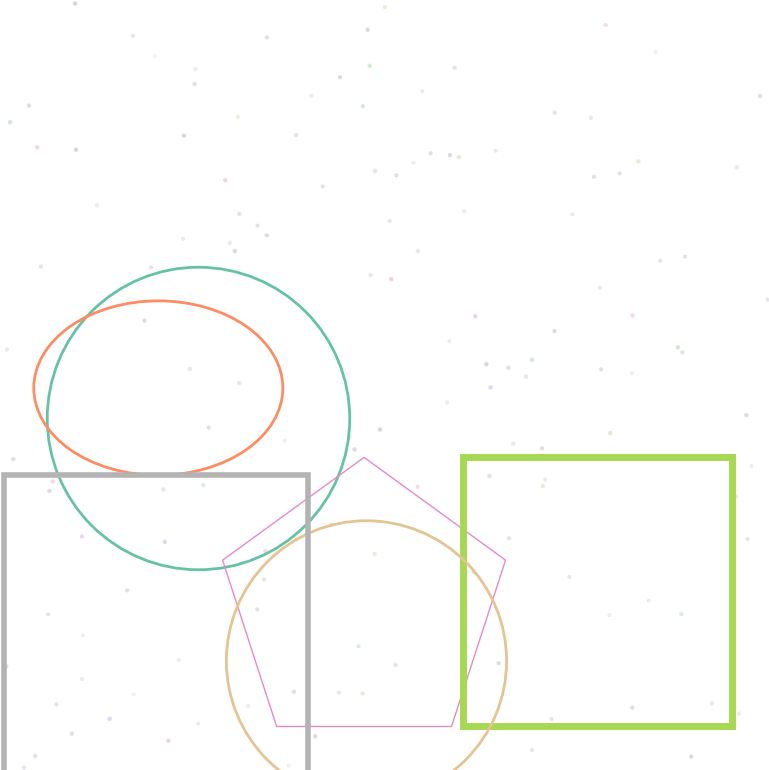[{"shape": "circle", "thickness": 1, "radius": 0.98, "center": [0.258, 0.457]}, {"shape": "oval", "thickness": 1, "radius": 0.81, "center": [0.206, 0.496]}, {"shape": "pentagon", "thickness": 0.5, "radius": 0.97, "center": [0.473, 0.213]}, {"shape": "square", "thickness": 2.5, "radius": 0.87, "center": [0.776, 0.232]}, {"shape": "circle", "thickness": 1, "radius": 0.91, "center": [0.476, 0.142]}, {"shape": "square", "thickness": 2, "radius": 0.99, "center": [0.203, 0.186]}]